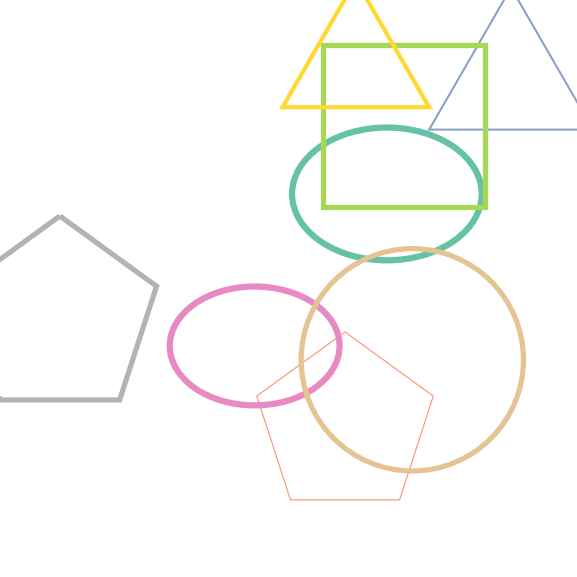[{"shape": "oval", "thickness": 3, "radius": 0.82, "center": [0.67, 0.663]}, {"shape": "pentagon", "thickness": 0.5, "radius": 0.8, "center": [0.597, 0.264]}, {"shape": "triangle", "thickness": 1, "radius": 0.82, "center": [0.885, 0.857]}, {"shape": "oval", "thickness": 3, "radius": 0.74, "center": [0.441, 0.4]}, {"shape": "square", "thickness": 2.5, "radius": 0.7, "center": [0.699, 0.781]}, {"shape": "triangle", "thickness": 2, "radius": 0.73, "center": [0.616, 0.887]}, {"shape": "circle", "thickness": 2.5, "radius": 0.96, "center": [0.714, 0.376]}, {"shape": "pentagon", "thickness": 2.5, "radius": 0.88, "center": [0.104, 0.449]}]